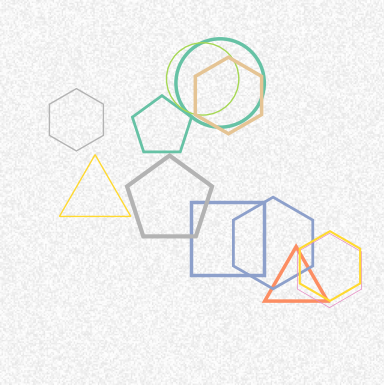[{"shape": "pentagon", "thickness": 2, "radius": 0.4, "center": [0.421, 0.671]}, {"shape": "circle", "thickness": 2.5, "radius": 0.57, "center": [0.572, 0.784]}, {"shape": "triangle", "thickness": 2.5, "radius": 0.47, "center": [0.769, 0.265]}, {"shape": "square", "thickness": 2.5, "radius": 0.47, "center": [0.591, 0.38]}, {"shape": "hexagon", "thickness": 2, "radius": 0.6, "center": [0.709, 0.369]}, {"shape": "hexagon", "thickness": 0.5, "radius": 0.48, "center": [0.856, 0.297]}, {"shape": "circle", "thickness": 1, "radius": 0.47, "center": [0.526, 0.795]}, {"shape": "hexagon", "thickness": 1.5, "radius": 0.45, "center": [0.857, 0.309]}, {"shape": "triangle", "thickness": 1, "radius": 0.53, "center": [0.247, 0.491]}, {"shape": "hexagon", "thickness": 2.5, "radius": 0.5, "center": [0.593, 0.752]}, {"shape": "pentagon", "thickness": 3, "radius": 0.58, "center": [0.44, 0.48]}, {"shape": "hexagon", "thickness": 1, "radius": 0.4, "center": [0.198, 0.689]}]